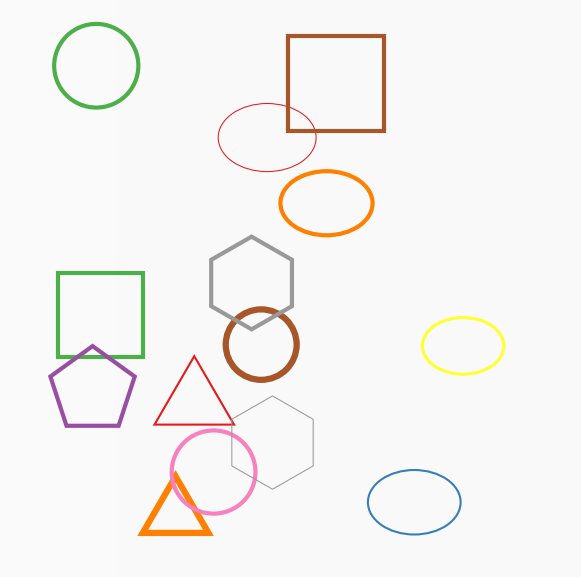[{"shape": "triangle", "thickness": 1, "radius": 0.4, "center": [0.334, 0.303]}, {"shape": "oval", "thickness": 0.5, "radius": 0.42, "center": [0.46, 0.761]}, {"shape": "oval", "thickness": 1, "radius": 0.4, "center": [0.713, 0.129]}, {"shape": "square", "thickness": 2, "radius": 0.36, "center": [0.173, 0.453]}, {"shape": "circle", "thickness": 2, "radius": 0.36, "center": [0.166, 0.885]}, {"shape": "pentagon", "thickness": 2, "radius": 0.38, "center": [0.159, 0.324]}, {"shape": "triangle", "thickness": 3, "radius": 0.33, "center": [0.302, 0.109]}, {"shape": "oval", "thickness": 2, "radius": 0.4, "center": [0.562, 0.647]}, {"shape": "oval", "thickness": 1.5, "radius": 0.35, "center": [0.797, 0.4]}, {"shape": "circle", "thickness": 3, "radius": 0.3, "center": [0.449, 0.402]}, {"shape": "square", "thickness": 2, "radius": 0.41, "center": [0.578, 0.855]}, {"shape": "circle", "thickness": 2, "radius": 0.36, "center": [0.367, 0.182]}, {"shape": "hexagon", "thickness": 2, "radius": 0.4, "center": [0.433, 0.509]}, {"shape": "hexagon", "thickness": 0.5, "radius": 0.4, "center": [0.469, 0.233]}]